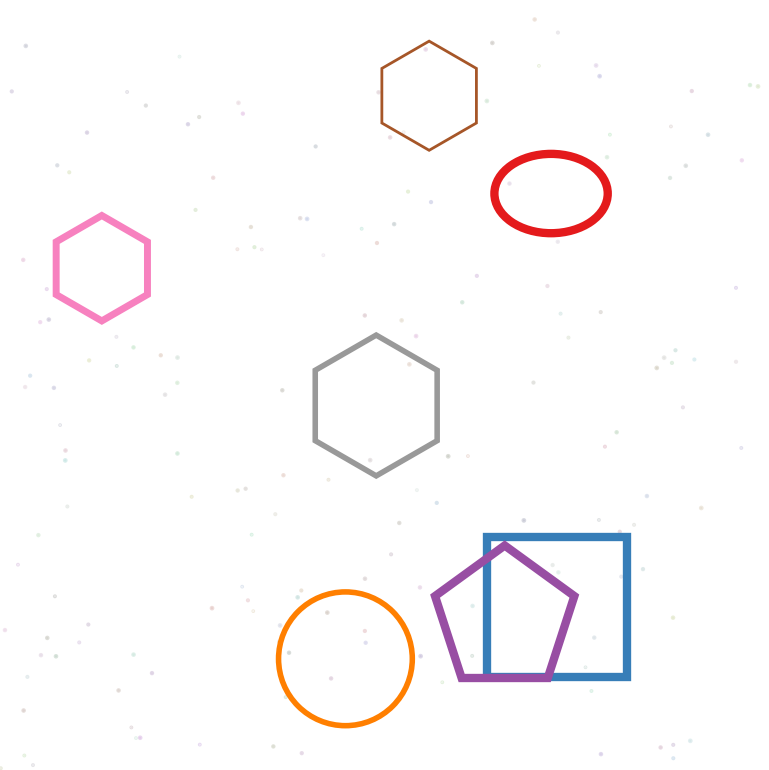[{"shape": "oval", "thickness": 3, "radius": 0.37, "center": [0.716, 0.749]}, {"shape": "square", "thickness": 3, "radius": 0.45, "center": [0.723, 0.212]}, {"shape": "pentagon", "thickness": 3, "radius": 0.48, "center": [0.655, 0.196]}, {"shape": "circle", "thickness": 2, "radius": 0.43, "center": [0.449, 0.144]}, {"shape": "hexagon", "thickness": 1, "radius": 0.35, "center": [0.557, 0.876]}, {"shape": "hexagon", "thickness": 2.5, "radius": 0.34, "center": [0.132, 0.652]}, {"shape": "hexagon", "thickness": 2, "radius": 0.46, "center": [0.489, 0.473]}]